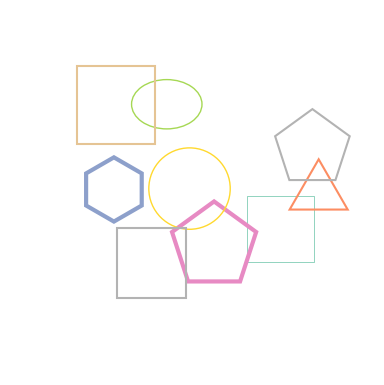[{"shape": "square", "thickness": 0.5, "radius": 0.43, "center": [0.728, 0.405]}, {"shape": "triangle", "thickness": 1.5, "radius": 0.44, "center": [0.828, 0.499]}, {"shape": "hexagon", "thickness": 3, "radius": 0.42, "center": [0.296, 0.508]}, {"shape": "pentagon", "thickness": 3, "radius": 0.57, "center": [0.556, 0.362]}, {"shape": "oval", "thickness": 1, "radius": 0.46, "center": [0.433, 0.729]}, {"shape": "circle", "thickness": 1, "radius": 0.53, "center": [0.492, 0.51]}, {"shape": "square", "thickness": 1.5, "radius": 0.51, "center": [0.301, 0.727]}, {"shape": "square", "thickness": 1.5, "radius": 0.45, "center": [0.394, 0.317]}, {"shape": "pentagon", "thickness": 1.5, "radius": 0.51, "center": [0.811, 0.615]}]